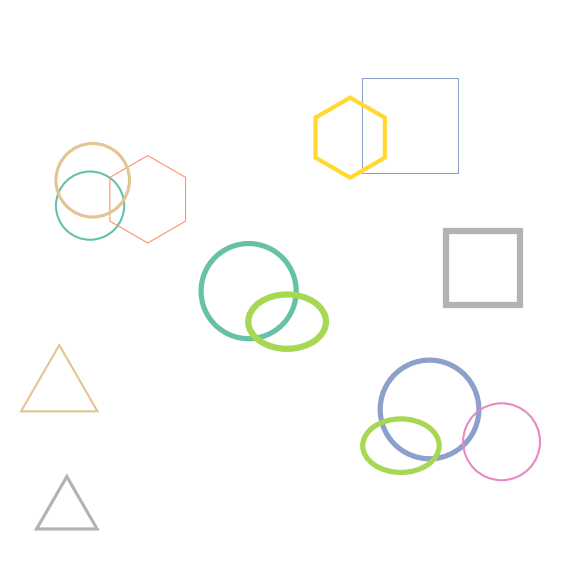[{"shape": "circle", "thickness": 1, "radius": 0.3, "center": [0.156, 0.643]}, {"shape": "circle", "thickness": 2.5, "radius": 0.41, "center": [0.431, 0.495]}, {"shape": "hexagon", "thickness": 0.5, "radius": 0.38, "center": [0.256, 0.654]}, {"shape": "square", "thickness": 0.5, "radius": 0.41, "center": [0.709, 0.782]}, {"shape": "circle", "thickness": 2.5, "radius": 0.43, "center": [0.744, 0.29]}, {"shape": "circle", "thickness": 1, "radius": 0.33, "center": [0.868, 0.234]}, {"shape": "oval", "thickness": 2.5, "radius": 0.33, "center": [0.694, 0.227]}, {"shape": "oval", "thickness": 3, "radius": 0.34, "center": [0.497, 0.442]}, {"shape": "hexagon", "thickness": 2, "radius": 0.35, "center": [0.606, 0.761]}, {"shape": "circle", "thickness": 1.5, "radius": 0.32, "center": [0.161, 0.687]}, {"shape": "triangle", "thickness": 1, "radius": 0.38, "center": [0.103, 0.325]}, {"shape": "triangle", "thickness": 1.5, "radius": 0.3, "center": [0.116, 0.113]}, {"shape": "square", "thickness": 3, "radius": 0.32, "center": [0.836, 0.535]}]